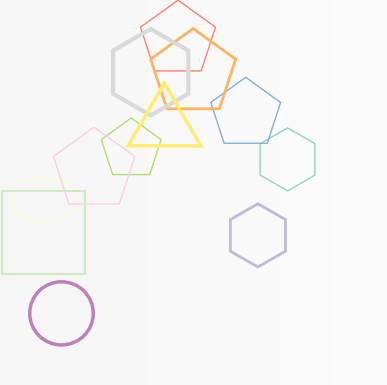[{"shape": "hexagon", "thickness": 1, "radius": 0.41, "center": [0.742, 0.586]}, {"shape": "oval", "thickness": 0.5, "radius": 0.41, "center": [0.112, 0.482]}, {"shape": "hexagon", "thickness": 2, "radius": 0.41, "center": [0.666, 0.389]}, {"shape": "pentagon", "thickness": 1, "radius": 0.51, "center": [0.459, 0.898]}, {"shape": "pentagon", "thickness": 1, "radius": 0.47, "center": [0.634, 0.705]}, {"shape": "pentagon", "thickness": 2, "radius": 0.58, "center": [0.498, 0.811]}, {"shape": "pentagon", "thickness": 1, "radius": 0.41, "center": [0.339, 0.612]}, {"shape": "pentagon", "thickness": 1, "radius": 0.55, "center": [0.243, 0.559]}, {"shape": "hexagon", "thickness": 3, "radius": 0.56, "center": [0.389, 0.813]}, {"shape": "circle", "thickness": 2.5, "radius": 0.41, "center": [0.159, 0.186]}, {"shape": "square", "thickness": 1.5, "radius": 0.54, "center": [0.113, 0.397]}, {"shape": "triangle", "thickness": 2.5, "radius": 0.54, "center": [0.424, 0.675]}]